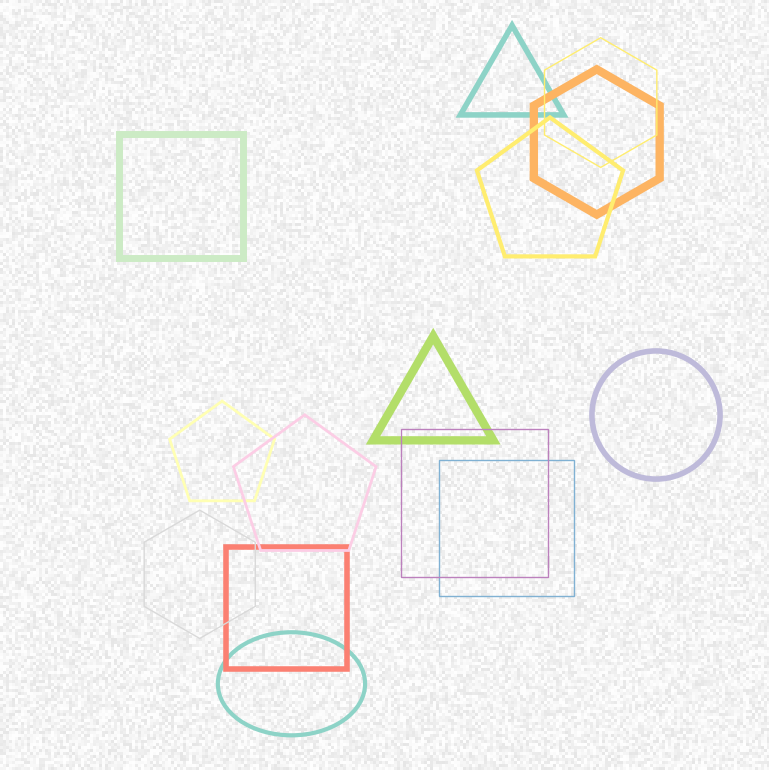[{"shape": "oval", "thickness": 1.5, "radius": 0.48, "center": [0.379, 0.112]}, {"shape": "triangle", "thickness": 2, "radius": 0.39, "center": [0.665, 0.889]}, {"shape": "pentagon", "thickness": 1, "radius": 0.36, "center": [0.288, 0.408]}, {"shape": "circle", "thickness": 2, "radius": 0.42, "center": [0.852, 0.461]}, {"shape": "square", "thickness": 2, "radius": 0.39, "center": [0.372, 0.21]}, {"shape": "square", "thickness": 0.5, "radius": 0.44, "center": [0.657, 0.314]}, {"shape": "hexagon", "thickness": 3, "radius": 0.47, "center": [0.775, 0.816]}, {"shape": "triangle", "thickness": 3, "radius": 0.45, "center": [0.563, 0.473]}, {"shape": "pentagon", "thickness": 1, "radius": 0.49, "center": [0.396, 0.364]}, {"shape": "hexagon", "thickness": 0.5, "radius": 0.42, "center": [0.259, 0.254]}, {"shape": "square", "thickness": 0.5, "radius": 0.48, "center": [0.616, 0.347]}, {"shape": "square", "thickness": 2.5, "radius": 0.4, "center": [0.235, 0.746]}, {"shape": "hexagon", "thickness": 0.5, "radius": 0.42, "center": [0.78, 0.867]}, {"shape": "pentagon", "thickness": 1.5, "radius": 0.5, "center": [0.714, 0.748]}]